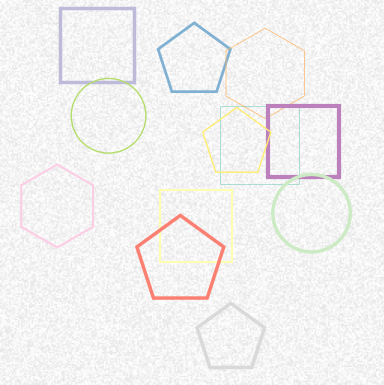[{"shape": "square", "thickness": 0.5, "radius": 0.51, "center": [0.674, 0.624]}, {"shape": "square", "thickness": 1.5, "radius": 0.47, "center": [0.509, 0.413]}, {"shape": "square", "thickness": 2.5, "radius": 0.48, "center": [0.253, 0.884]}, {"shape": "pentagon", "thickness": 2.5, "radius": 0.59, "center": [0.468, 0.322]}, {"shape": "pentagon", "thickness": 2, "radius": 0.49, "center": [0.505, 0.842]}, {"shape": "hexagon", "thickness": 0.5, "radius": 0.59, "center": [0.689, 0.809]}, {"shape": "circle", "thickness": 1, "radius": 0.48, "center": [0.282, 0.699]}, {"shape": "hexagon", "thickness": 1.5, "radius": 0.54, "center": [0.148, 0.465]}, {"shape": "pentagon", "thickness": 2.5, "radius": 0.46, "center": [0.599, 0.12]}, {"shape": "square", "thickness": 3, "radius": 0.46, "center": [0.788, 0.632]}, {"shape": "circle", "thickness": 2.5, "radius": 0.5, "center": [0.809, 0.446]}, {"shape": "pentagon", "thickness": 1, "radius": 0.46, "center": [0.615, 0.628]}]